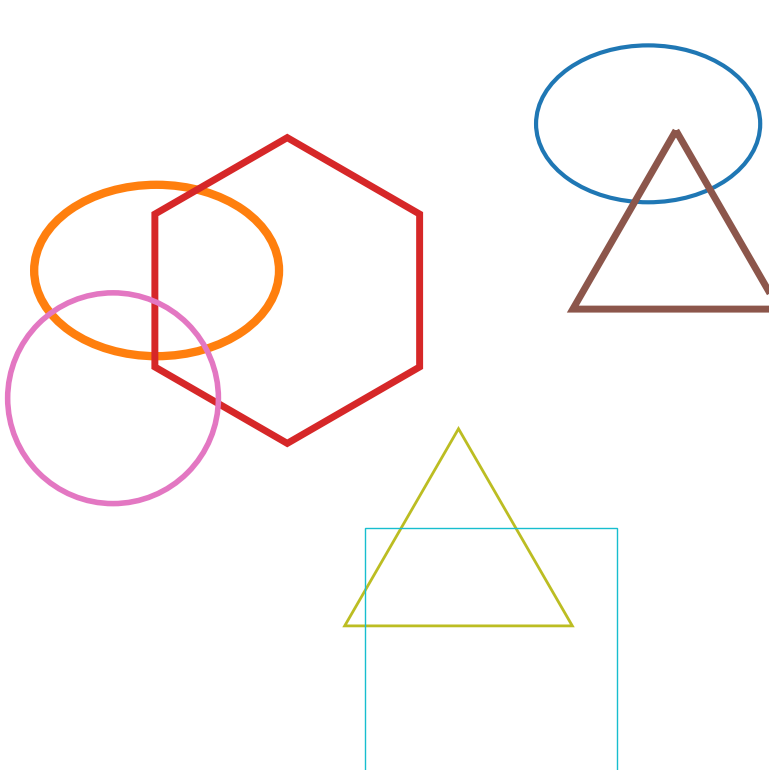[{"shape": "oval", "thickness": 1.5, "radius": 0.73, "center": [0.842, 0.839]}, {"shape": "oval", "thickness": 3, "radius": 0.8, "center": [0.203, 0.649]}, {"shape": "hexagon", "thickness": 2.5, "radius": 0.99, "center": [0.373, 0.623]}, {"shape": "triangle", "thickness": 2.5, "radius": 0.77, "center": [0.878, 0.676]}, {"shape": "circle", "thickness": 2, "radius": 0.68, "center": [0.147, 0.483]}, {"shape": "triangle", "thickness": 1, "radius": 0.85, "center": [0.595, 0.273]}, {"shape": "square", "thickness": 0.5, "radius": 0.82, "center": [0.638, 0.151]}]